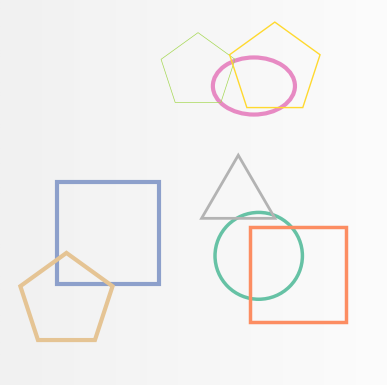[{"shape": "circle", "thickness": 2.5, "radius": 0.56, "center": [0.668, 0.335]}, {"shape": "square", "thickness": 2.5, "radius": 0.62, "center": [0.77, 0.287]}, {"shape": "square", "thickness": 3, "radius": 0.66, "center": [0.279, 0.396]}, {"shape": "oval", "thickness": 3, "radius": 0.53, "center": [0.655, 0.777]}, {"shape": "pentagon", "thickness": 0.5, "radius": 0.5, "center": [0.511, 0.815]}, {"shape": "pentagon", "thickness": 1, "radius": 0.61, "center": [0.709, 0.82]}, {"shape": "pentagon", "thickness": 3, "radius": 0.63, "center": [0.171, 0.218]}, {"shape": "triangle", "thickness": 2, "radius": 0.55, "center": [0.615, 0.488]}]